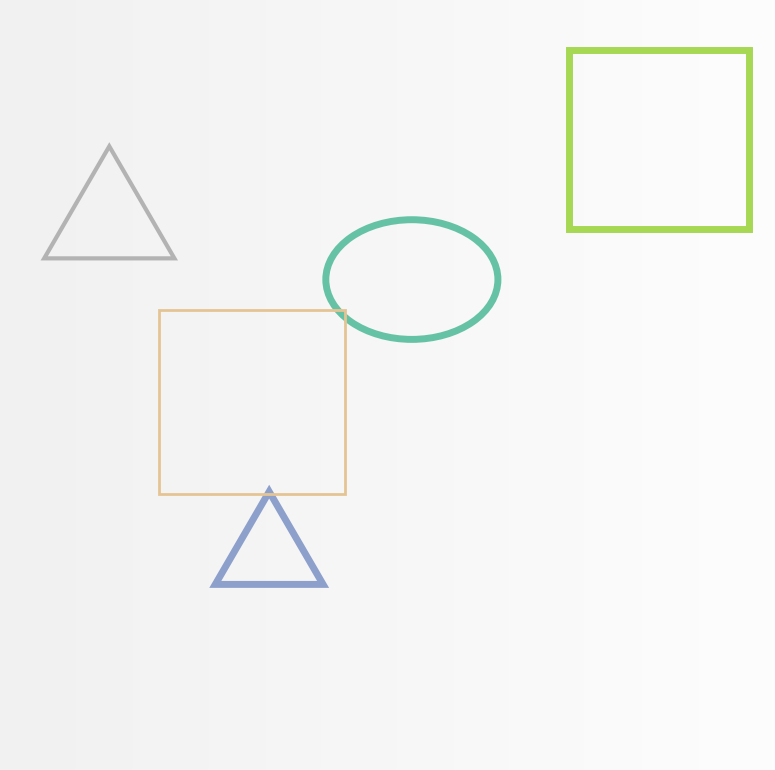[{"shape": "oval", "thickness": 2.5, "radius": 0.56, "center": [0.531, 0.637]}, {"shape": "triangle", "thickness": 2.5, "radius": 0.4, "center": [0.347, 0.281]}, {"shape": "square", "thickness": 2.5, "radius": 0.58, "center": [0.85, 0.819]}, {"shape": "square", "thickness": 1, "radius": 0.6, "center": [0.325, 0.478]}, {"shape": "triangle", "thickness": 1.5, "radius": 0.48, "center": [0.141, 0.713]}]